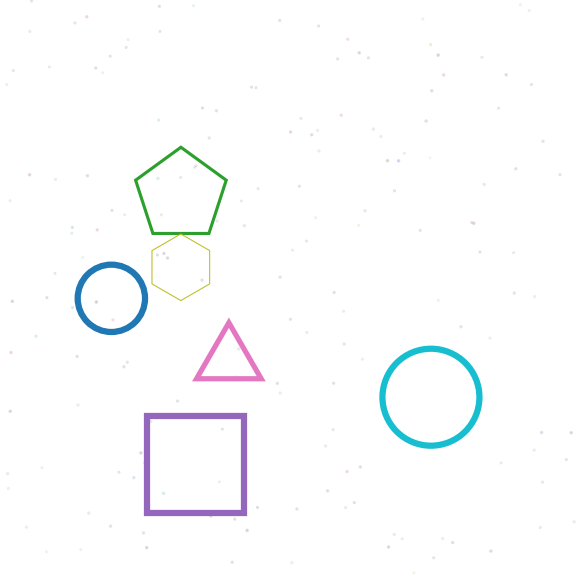[{"shape": "circle", "thickness": 3, "radius": 0.29, "center": [0.193, 0.483]}, {"shape": "pentagon", "thickness": 1.5, "radius": 0.41, "center": [0.313, 0.662]}, {"shape": "square", "thickness": 3, "radius": 0.42, "center": [0.339, 0.195]}, {"shape": "triangle", "thickness": 2.5, "radius": 0.32, "center": [0.396, 0.376]}, {"shape": "hexagon", "thickness": 0.5, "radius": 0.29, "center": [0.313, 0.536]}, {"shape": "circle", "thickness": 3, "radius": 0.42, "center": [0.746, 0.311]}]